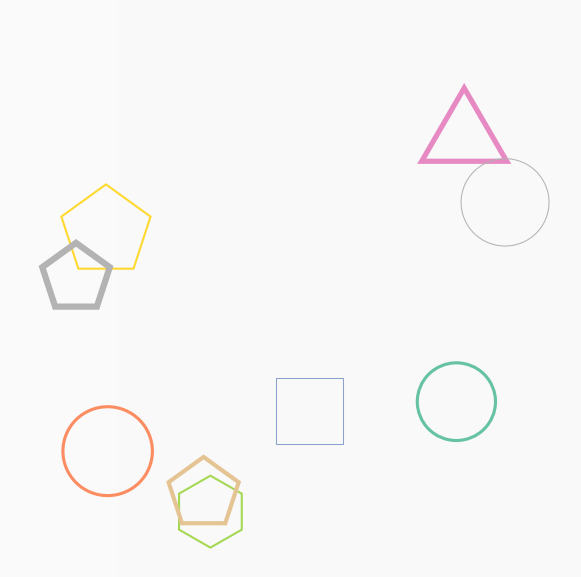[{"shape": "circle", "thickness": 1.5, "radius": 0.34, "center": [0.785, 0.304]}, {"shape": "circle", "thickness": 1.5, "radius": 0.38, "center": [0.185, 0.218]}, {"shape": "square", "thickness": 0.5, "radius": 0.29, "center": [0.532, 0.287]}, {"shape": "triangle", "thickness": 2.5, "radius": 0.42, "center": [0.799, 0.762]}, {"shape": "hexagon", "thickness": 1, "radius": 0.31, "center": [0.362, 0.113]}, {"shape": "pentagon", "thickness": 1, "radius": 0.4, "center": [0.182, 0.599]}, {"shape": "pentagon", "thickness": 2, "radius": 0.32, "center": [0.35, 0.144]}, {"shape": "circle", "thickness": 0.5, "radius": 0.38, "center": [0.869, 0.649]}, {"shape": "pentagon", "thickness": 3, "radius": 0.31, "center": [0.131, 0.518]}]